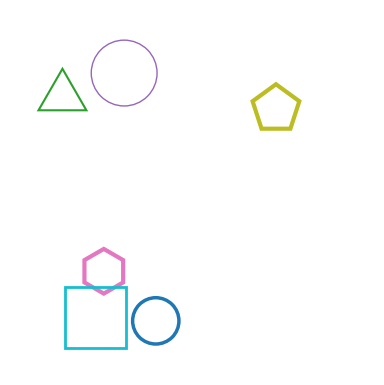[{"shape": "circle", "thickness": 2.5, "radius": 0.3, "center": [0.405, 0.167]}, {"shape": "triangle", "thickness": 1.5, "radius": 0.36, "center": [0.162, 0.749]}, {"shape": "circle", "thickness": 1, "radius": 0.43, "center": [0.322, 0.81]}, {"shape": "hexagon", "thickness": 3, "radius": 0.29, "center": [0.27, 0.295]}, {"shape": "pentagon", "thickness": 3, "radius": 0.32, "center": [0.717, 0.717]}, {"shape": "square", "thickness": 2, "radius": 0.4, "center": [0.248, 0.175]}]